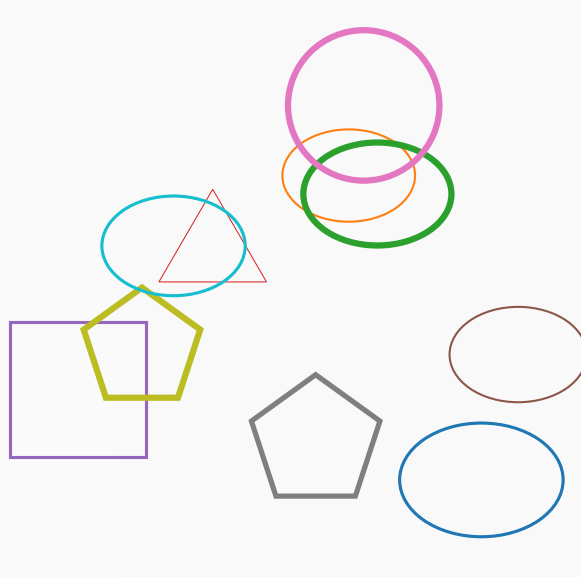[{"shape": "oval", "thickness": 1.5, "radius": 0.7, "center": [0.828, 0.168]}, {"shape": "oval", "thickness": 1, "radius": 0.57, "center": [0.6, 0.695]}, {"shape": "oval", "thickness": 3, "radius": 0.64, "center": [0.649, 0.663]}, {"shape": "triangle", "thickness": 0.5, "radius": 0.53, "center": [0.366, 0.564]}, {"shape": "square", "thickness": 1.5, "radius": 0.58, "center": [0.134, 0.324]}, {"shape": "oval", "thickness": 1, "radius": 0.59, "center": [0.891, 0.385]}, {"shape": "circle", "thickness": 3, "radius": 0.65, "center": [0.626, 0.817]}, {"shape": "pentagon", "thickness": 2.5, "radius": 0.58, "center": [0.543, 0.234]}, {"shape": "pentagon", "thickness": 3, "radius": 0.53, "center": [0.244, 0.396]}, {"shape": "oval", "thickness": 1.5, "radius": 0.62, "center": [0.299, 0.573]}]